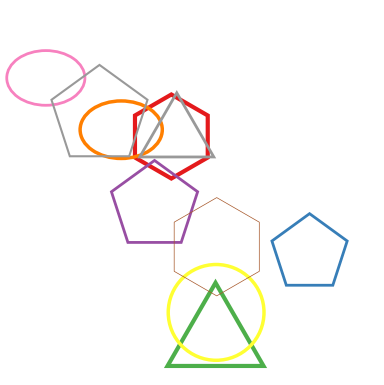[{"shape": "hexagon", "thickness": 3, "radius": 0.55, "center": [0.445, 0.645]}, {"shape": "pentagon", "thickness": 2, "radius": 0.51, "center": [0.804, 0.342]}, {"shape": "triangle", "thickness": 3, "radius": 0.72, "center": [0.56, 0.121]}, {"shape": "pentagon", "thickness": 2, "radius": 0.59, "center": [0.401, 0.466]}, {"shape": "oval", "thickness": 2.5, "radius": 0.53, "center": [0.315, 0.663]}, {"shape": "circle", "thickness": 2.5, "radius": 0.62, "center": [0.561, 0.189]}, {"shape": "hexagon", "thickness": 0.5, "radius": 0.64, "center": [0.563, 0.359]}, {"shape": "oval", "thickness": 2, "radius": 0.51, "center": [0.119, 0.798]}, {"shape": "triangle", "thickness": 2, "radius": 0.56, "center": [0.459, 0.648]}, {"shape": "pentagon", "thickness": 1.5, "radius": 0.66, "center": [0.258, 0.7]}]